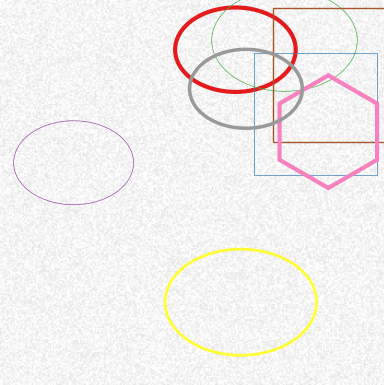[{"shape": "oval", "thickness": 3, "radius": 0.78, "center": [0.611, 0.871]}, {"shape": "square", "thickness": 0.5, "radius": 0.79, "center": [0.819, 0.704]}, {"shape": "oval", "thickness": 0.5, "radius": 0.95, "center": [0.739, 0.895]}, {"shape": "oval", "thickness": 0.5, "radius": 0.78, "center": [0.191, 0.577]}, {"shape": "oval", "thickness": 2, "radius": 0.98, "center": [0.626, 0.215]}, {"shape": "square", "thickness": 1, "radius": 0.87, "center": [0.882, 0.805]}, {"shape": "hexagon", "thickness": 3, "radius": 0.73, "center": [0.853, 0.658]}, {"shape": "oval", "thickness": 2.5, "radius": 0.73, "center": [0.639, 0.769]}]